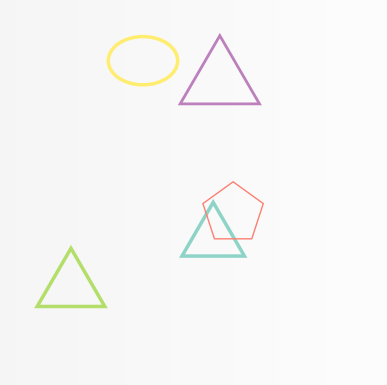[{"shape": "triangle", "thickness": 2.5, "radius": 0.47, "center": [0.55, 0.381]}, {"shape": "pentagon", "thickness": 1, "radius": 0.41, "center": [0.602, 0.446]}, {"shape": "triangle", "thickness": 2.5, "radius": 0.5, "center": [0.183, 0.254]}, {"shape": "triangle", "thickness": 2, "radius": 0.59, "center": [0.567, 0.789]}, {"shape": "oval", "thickness": 2.5, "radius": 0.45, "center": [0.369, 0.842]}]